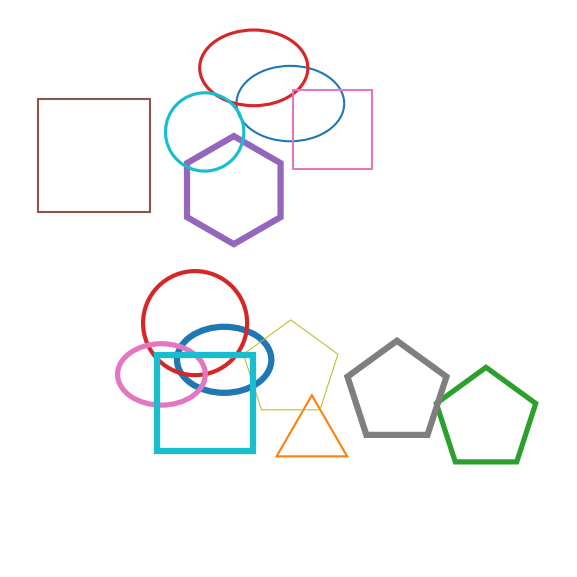[{"shape": "oval", "thickness": 1, "radius": 0.47, "center": [0.503, 0.82]}, {"shape": "oval", "thickness": 3, "radius": 0.41, "center": [0.388, 0.376]}, {"shape": "triangle", "thickness": 1, "radius": 0.35, "center": [0.54, 0.244]}, {"shape": "pentagon", "thickness": 2.5, "radius": 0.45, "center": [0.842, 0.273]}, {"shape": "circle", "thickness": 2, "radius": 0.45, "center": [0.338, 0.44]}, {"shape": "oval", "thickness": 1.5, "radius": 0.47, "center": [0.439, 0.882]}, {"shape": "hexagon", "thickness": 3, "radius": 0.47, "center": [0.405, 0.67]}, {"shape": "square", "thickness": 1, "radius": 0.49, "center": [0.162, 0.73]}, {"shape": "square", "thickness": 1, "radius": 0.34, "center": [0.576, 0.775]}, {"shape": "oval", "thickness": 2.5, "radius": 0.38, "center": [0.28, 0.351]}, {"shape": "pentagon", "thickness": 3, "radius": 0.45, "center": [0.687, 0.319]}, {"shape": "pentagon", "thickness": 0.5, "radius": 0.43, "center": [0.503, 0.359]}, {"shape": "circle", "thickness": 1.5, "radius": 0.34, "center": [0.354, 0.771]}, {"shape": "square", "thickness": 3, "radius": 0.42, "center": [0.356, 0.301]}]